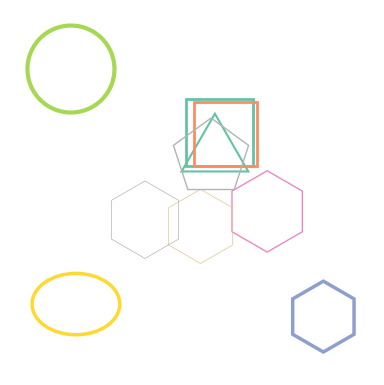[{"shape": "triangle", "thickness": 1.5, "radius": 0.5, "center": [0.558, 0.605]}, {"shape": "square", "thickness": 2, "radius": 0.44, "center": [0.569, 0.655]}, {"shape": "square", "thickness": 2, "radius": 0.41, "center": [0.586, 0.652]}, {"shape": "hexagon", "thickness": 2.5, "radius": 0.46, "center": [0.84, 0.178]}, {"shape": "hexagon", "thickness": 1, "radius": 0.53, "center": [0.694, 0.451]}, {"shape": "circle", "thickness": 3, "radius": 0.56, "center": [0.184, 0.821]}, {"shape": "oval", "thickness": 2.5, "radius": 0.57, "center": [0.197, 0.21]}, {"shape": "hexagon", "thickness": 0.5, "radius": 0.48, "center": [0.521, 0.412]}, {"shape": "pentagon", "thickness": 1, "radius": 0.51, "center": [0.548, 0.591]}, {"shape": "hexagon", "thickness": 0.5, "radius": 0.5, "center": [0.377, 0.429]}]